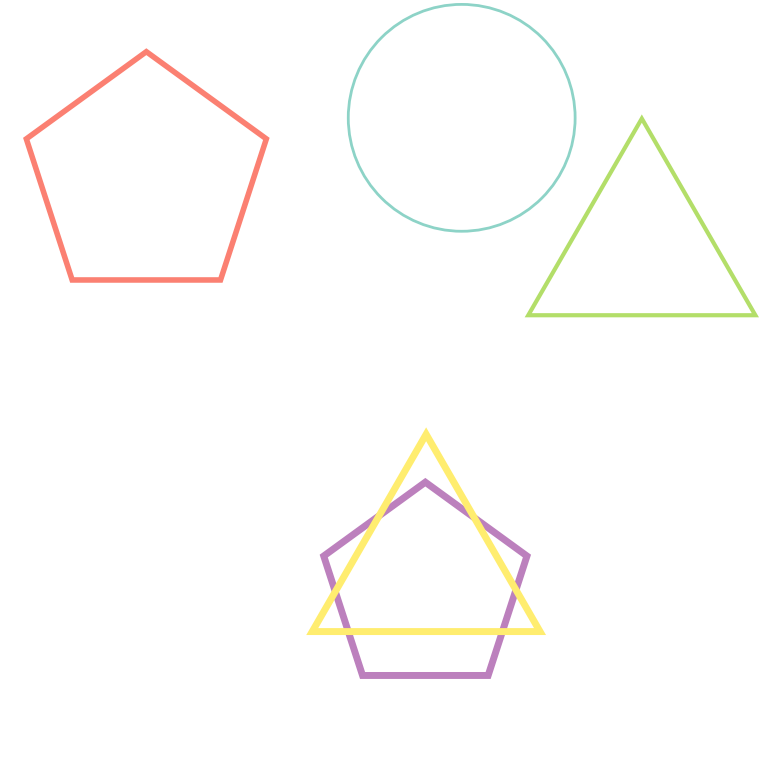[{"shape": "circle", "thickness": 1, "radius": 0.74, "center": [0.6, 0.847]}, {"shape": "pentagon", "thickness": 2, "radius": 0.82, "center": [0.19, 0.769]}, {"shape": "triangle", "thickness": 1.5, "radius": 0.85, "center": [0.834, 0.676]}, {"shape": "pentagon", "thickness": 2.5, "radius": 0.69, "center": [0.552, 0.235]}, {"shape": "triangle", "thickness": 2.5, "radius": 0.85, "center": [0.553, 0.265]}]